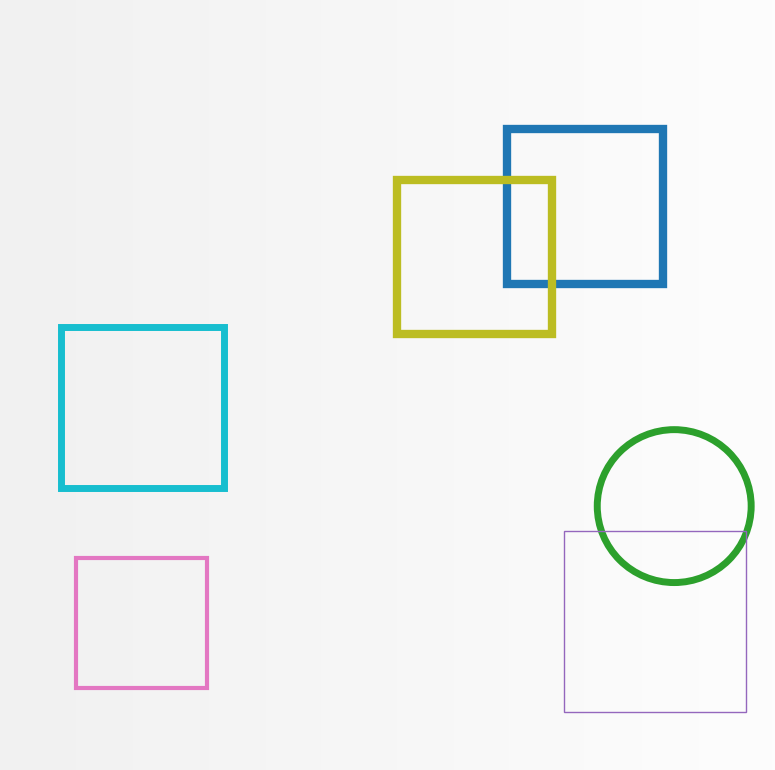[{"shape": "square", "thickness": 3, "radius": 0.5, "center": [0.755, 0.732]}, {"shape": "circle", "thickness": 2.5, "radius": 0.5, "center": [0.87, 0.343]}, {"shape": "square", "thickness": 0.5, "radius": 0.59, "center": [0.845, 0.193]}, {"shape": "square", "thickness": 1.5, "radius": 0.42, "center": [0.183, 0.191]}, {"shape": "square", "thickness": 3, "radius": 0.5, "center": [0.612, 0.666]}, {"shape": "square", "thickness": 2.5, "radius": 0.52, "center": [0.184, 0.471]}]